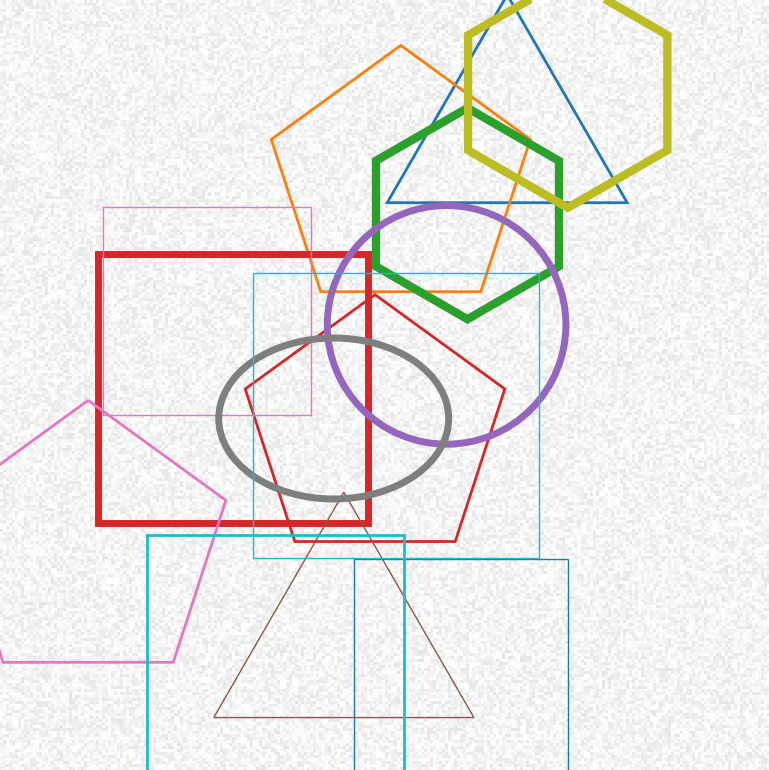[{"shape": "square", "thickness": 0.5, "radius": 0.69, "center": [0.598, 0.135]}, {"shape": "triangle", "thickness": 1, "radius": 0.9, "center": [0.659, 0.827]}, {"shape": "pentagon", "thickness": 1, "radius": 0.88, "center": [0.521, 0.764]}, {"shape": "hexagon", "thickness": 3, "radius": 0.69, "center": [0.607, 0.723]}, {"shape": "square", "thickness": 2.5, "radius": 0.88, "center": [0.302, 0.496]}, {"shape": "pentagon", "thickness": 1, "radius": 0.89, "center": [0.487, 0.44]}, {"shape": "circle", "thickness": 2.5, "radius": 0.77, "center": [0.58, 0.578]}, {"shape": "triangle", "thickness": 0.5, "radius": 0.98, "center": [0.447, 0.166]}, {"shape": "pentagon", "thickness": 1, "radius": 0.94, "center": [0.114, 0.292]}, {"shape": "square", "thickness": 0.5, "radius": 0.68, "center": [0.269, 0.596]}, {"shape": "oval", "thickness": 2.5, "radius": 0.75, "center": [0.433, 0.456]}, {"shape": "hexagon", "thickness": 3, "radius": 0.75, "center": [0.737, 0.88]}, {"shape": "square", "thickness": 1, "radius": 0.83, "center": [0.358, 0.139]}, {"shape": "square", "thickness": 0.5, "radius": 0.93, "center": [0.514, 0.461]}]